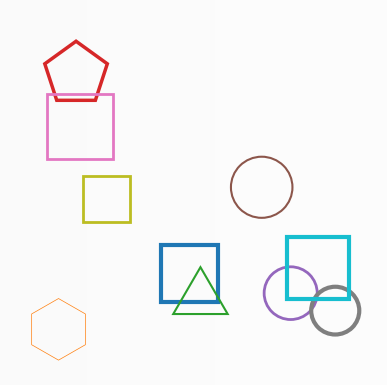[{"shape": "square", "thickness": 3, "radius": 0.37, "center": [0.488, 0.289]}, {"shape": "hexagon", "thickness": 0.5, "radius": 0.4, "center": [0.151, 0.145]}, {"shape": "triangle", "thickness": 1.5, "radius": 0.41, "center": [0.517, 0.225]}, {"shape": "pentagon", "thickness": 2.5, "radius": 0.42, "center": [0.196, 0.808]}, {"shape": "circle", "thickness": 2, "radius": 0.34, "center": [0.75, 0.239]}, {"shape": "circle", "thickness": 1.5, "radius": 0.4, "center": [0.675, 0.514]}, {"shape": "square", "thickness": 2, "radius": 0.43, "center": [0.205, 0.671]}, {"shape": "circle", "thickness": 3, "radius": 0.31, "center": [0.865, 0.193]}, {"shape": "square", "thickness": 2, "radius": 0.3, "center": [0.275, 0.483]}, {"shape": "square", "thickness": 3, "radius": 0.4, "center": [0.82, 0.304]}]